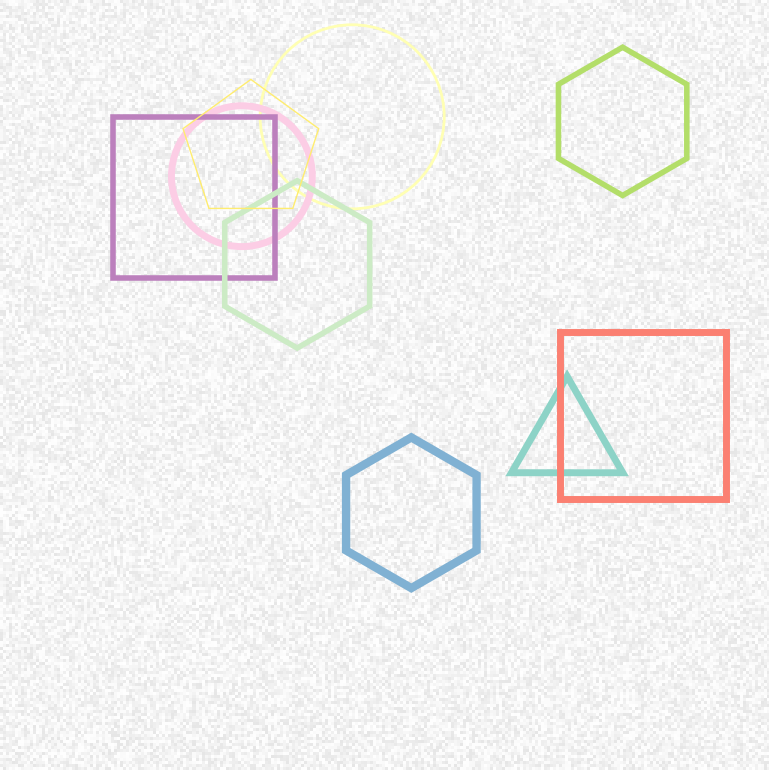[{"shape": "triangle", "thickness": 2.5, "radius": 0.42, "center": [0.737, 0.428]}, {"shape": "circle", "thickness": 1, "radius": 0.6, "center": [0.457, 0.848]}, {"shape": "square", "thickness": 2.5, "radius": 0.54, "center": [0.835, 0.461]}, {"shape": "hexagon", "thickness": 3, "radius": 0.49, "center": [0.534, 0.334]}, {"shape": "hexagon", "thickness": 2, "radius": 0.48, "center": [0.809, 0.842]}, {"shape": "circle", "thickness": 2.5, "radius": 0.46, "center": [0.314, 0.771]}, {"shape": "square", "thickness": 2, "radius": 0.53, "center": [0.252, 0.743]}, {"shape": "hexagon", "thickness": 2, "radius": 0.54, "center": [0.386, 0.657]}, {"shape": "pentagon", "thickness": 0.5, "radius": 0.46, "center": [0.326, 0.804]}]